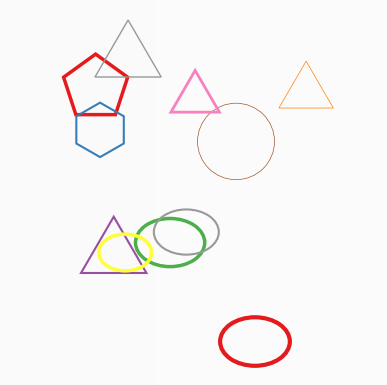[{"shape": "oval", "thickness": 3, "radius": 0.45, "center": [0.658, 0.113]}, {"shape": "pentagon", "thickness": 2.5, "radius": 0.43, "center": [0.247, 0.773]}, {"shape": "hexagon", "thickness": 1.5, "radius": 0.35, "center": [0.258, 0.663]}, {"shape": "oval", "thickness": 2.5, "radius": 0.45, "center": [0.439, 0.37]}, {"shape": "triangle", "thickness": 1.5, "radius": 0.49, "center": [0.293, 0.34]}, {"shape": "triangle", "thickness": 0.5, "radius": 0.41, "center": [0.79, 0.76]}, {"shape": "oval", "thickness": 2.5, "radius": 0.34, "center": [0.323, 0.344]}, {"shape": "circle", "thickness": 0.5, "radius": 0.5, "center": [0.609, 0.633]}, {"shape": "triangle", "thickness": 2, "radius": 0.36, "center": [0.504, 0.745]}, {"shape": "triangle", "thickness": 1, "radius": 0.49, "center": [0.331, 0.849]}, {"shape": "oval", "thickness": 1.5, "radius": 0.42, "center": [0.481, 0.397]}]